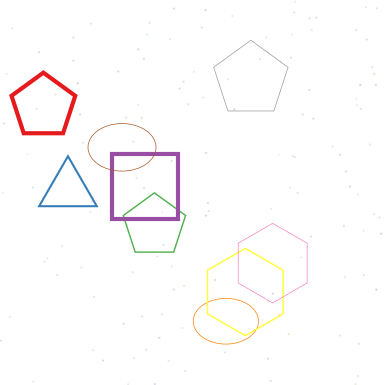[{"shape": "pentagon", "thickness": 3, "radius": 0.44, "center": [0.113, 0.724]}, {"shape": "triangle", "thickness": 1.5, "radius": 0.43, "center": [0.177, 0.508]}, {"shape": "pentagon", "thickness": 1, "radius": 0.43, "center": [0.401, 0.414]}, {"shape": "square", "thickness": 3, "radius": 0.42, "center": [0.376, 0.517]}, {"shape": "oval", "thickness": 0.5, "radius": 0.42, "center": [0.587, 0.166]}, {"shape": "hexagon", "thickness": 1, "radius": 0.57, "center": [0.637, 0.242]}, {"shape": "oval", "thickness": 0.5, "radius": 0.44, "center": [0.317, 0.617]}, {"shape": "hexagon", "thickness": 0.5, "radius": 0.52, "center": [0.708, 0.317]}, {"shape": "pentagon", "thickness": 0.5, "radius": 0.51, "center": [0.652, 0.794]}]